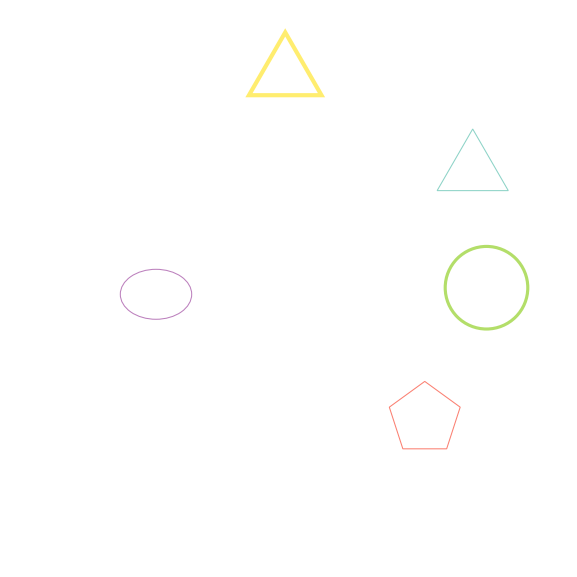[{"shape": "triangle", "thickness": 0.5, "radius": 0.36, "center": [0.819, 0.705]}, {"shape": "pentagon", "thickness": 0.5, "radius": 0.32, "center": [0.736, 0.274]}, {"shape": "circle", "thickness": 1.5, "radius": 0.36, "center": [0.842, 0.501]}, {"shape": "oval", "thickness": 0.5, "radius": 0.31, "center": [0.27, 0.49]}, {"shape": "triangle", "thickness": 2, "radius": 0.36, "center": [0.494, 0.871]}]